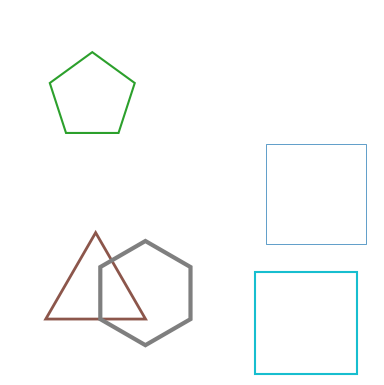[{"shape": "square", "thickness": 0.5, "radius": 0.65, "center": [0.82, 0.495]}, {"shape": "pentagon", "thickness": 1.5, "radius": 0.58, "center": [0.24, 0.749]}, {"shape": "triangle", "thickness": 2, "radius": 0.75, "center": [0.248, 0.246]}, {"shape": "hexagon", "thickness": 3, "radius": 0.68, "center": [0.378, 0.239]}, {"shape": "square", "thickness": 1.5, "radius": 0.66, "center": [0.794, 0.162]}]